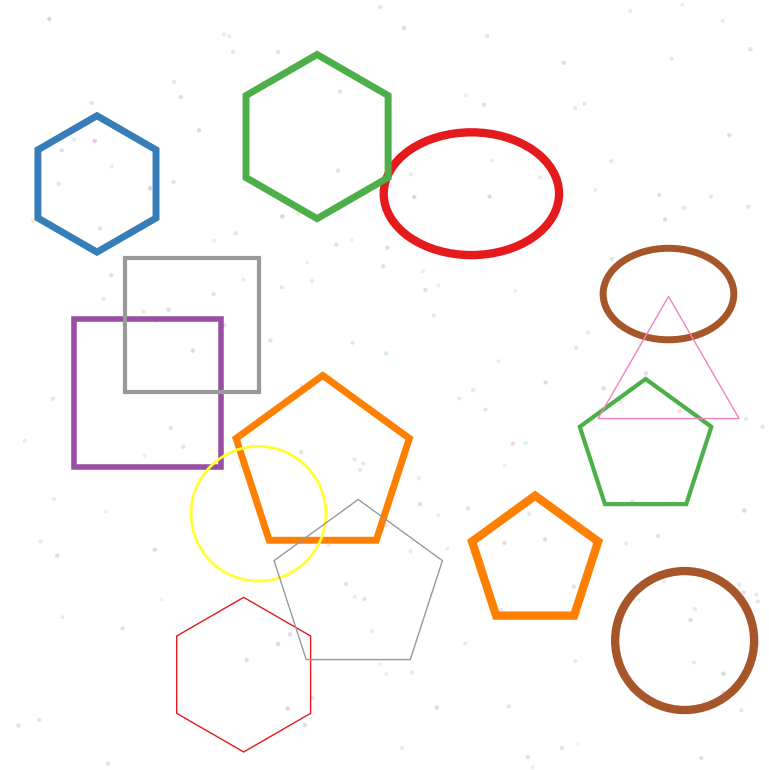[{"shape": "oval", "thickness": 3, "radius": 0.57, "center": [0.612, 0.748]}, {"shape": "hexagon", "thickness": 0.5, "radius": 0.5, "center": [0.316, 0.124]}, {"shape": "hexagon", "thickness": 2.5, "radius": 0.44, "center": [0.126, 0.761]}, {"shape": "pentagon", "thickness": 1.5, "radius": 0.45, "center": [0.838, 0.418]}, {"shape": "hexagon", "thickness": 2.5, "radius": 0.53, "center": [0.412, 0.823]}, {"shape": "square", "thickness": 2, "radius": 0.48, "center": [0.192, 0.49]}, {"shape": "pentagon", "thickness": 2.5, "radius": 0.59, "center": [0.419, 0.394]}, {"shape": "pentagon", "thickness": 3, "radius": 0.43, "center": [0.695, 0.27]}, {"shape": "circle", "thickness": 1, "radius": 0.44, "center": [0.336, 0.333]}, {"shape": "circle", "thickness": 3, "radius": 0.45, "center": [0.889, 0.168]}, {"shape": "oval", "thickness": 2.5, "radius": 0.42, "center": [0.868, 0.618]}, {"shape": "triangle", "thickness": 0.5, "radius": 0.53, "center": [0.868, 0.509]}, {"shape": "square", "thickness": 1.5, "radius": 0.44, "center": [0.249, 0.578]}, {"shape": "pentagon", "thickness": 0.5, "radius": 0.57, "center": [0.465, 0.236]}]